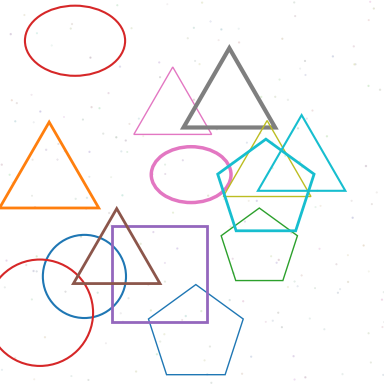[{"shape": "circle", "thickness": 1.5, "radius": 0.54, "center": [0.219, 0.282]}, {"shape": "pentagon", "thickness": 1, "radius": 0.65, "center": [0.509, 0.131]}, {"shape": "triangle", "thickness": 2, "radius": 0.74, "center": [0.128, 0.534]}, {"shape": "pentagon", "thickness": 1, "radius": 0.52, "center": [0.674, 0.356]}, {"shape": "circle", "thickness": 1.5, "radius": 0.69, "center": [0.104, 0.188]}, {"shape": "oval", "thickness": 1.5, "radius": 0.65, "center": [0.195, 0.894]}, {"shape": "square", "thickness": 2, "radius": 0.62, "center": [0.414, 0.288]}, {"shape": "triangle", "thickness": 2, "radius": 0.65, "center": [0.303, 0.328]}, {"shape": "triangle", "thickness": 1, "radius": 0.58, "center": [0.449, 0.709]}, {"shape": "oval", "thickness": 2.5, "radius": 0.52, "center": [0.496, 0.546]}, {"shape": "triangle", "thickness": 3, "radius": 0.69, "center": [0.596, 0.738]}, {"shape": "triangle", "thickness": 1, "radius": 0.66, "center": [0.694, 0.555]}, {"shape": "triangle", "thickness": 1.5, "radius": 0.66, "center": [0.783, 0.57]}, {"shape": "pentagon", "thickness": 2, "radius": 0.66, "center": [0.691, 0.507]}]